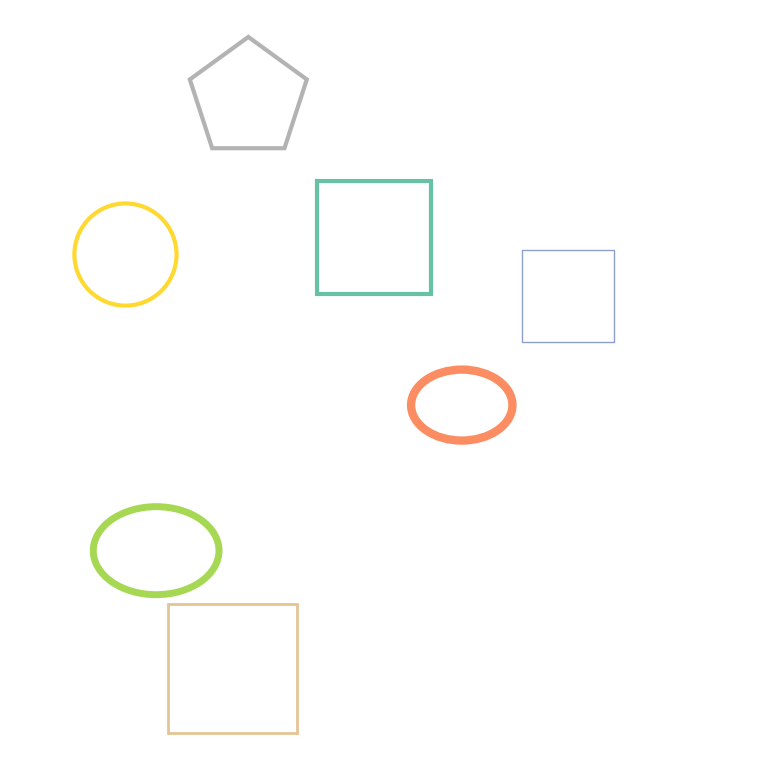[{"shape": "square", "thickness": 1.5, "radius": 0.37, "center": [0.486, 0.691]}, {"shape": "oval", "thickness": 3, "radius": 0.33, "center": [0.6, 0.474]}, {"shape": "square", "thickness": 0.5, "radius": 0.3, "center": [0.738, 0.615]}, {"shape": "oval", "thickness": 2.5, "radius": 0.41, "center": [0.203, 0.285]}, {"shape": "circle", "thickness": 1.5, "radius": 0.33, "center": [0.163, 0.669]}, {"shape": "square", "thickness": 1, "radius": 0.42, "center": [0.302, 0.131]}, {"shape": "pentagon", "thickness": 1.5, "radius": 0.4, "center": [0.322, 0.872]}]